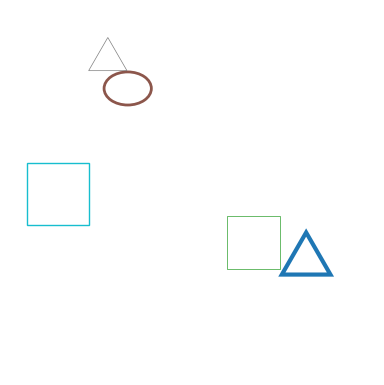[{"shape": "triangle", "thickness": 3, "radius": 0.36, "center": [0.795, 0.323]}, {"shape": "square", "thickness": 0.5, "radius": 0.34, "center": [0.658, 0.371]}, {"shape": "oval", "thickness": 2, "radius": 0.31, "center": [0.332, 0.77]}, {"shape": "triangle", "thickness": 0.5, "radius": 0.29, "center": [0.28, 0.845]}, {"shape": "square", "thickness": 1, "radius": 0.4, "center": [0.151, 0.495]}]